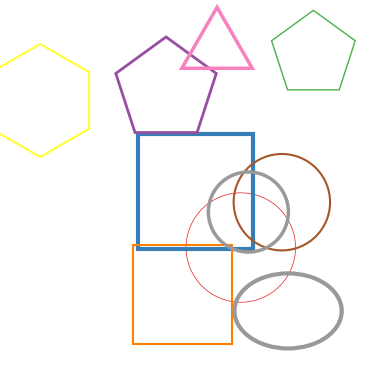[{"shape": "circle", "thickness": 0.5, "radius": 0.71, "center": [0.626, 0.357]}, {"shape": "square", "thickness": 3, "radius": 0.75, "center": [0.509, 0.504]}, {"shape": "pentagon", "thickness": 1, "radius": 0.57, "center": [0.814, 0.859]}, {"shape": "pentagon", "thickness": 2, "radius": 0.69, "center": [0.431, 0.767]}, {"shape": "square", "thickness": 1.5, "radius": 0.65, "center": [0.474, 0.235]}, {"shape": "hexagon", "thickness": 1.5, "radius": 0.73, "center": [0.105, 0.739]}, {"shape": "circle", "thickness": 1.5, "radius": 0.63, "center": [0.732, 0.475]}, {"shape": "triangle", "thickness": 2.5, "radius": 0.53, "center": [0.564, 0.875]}, {"shape": "circle", "thickness": 2.5, "radius": 0.52, "center": [0.645, 0.449]}, {"shape": "oval", "thickness": 3, "radius": 0.7, "center": [0.748, 0.192]}]